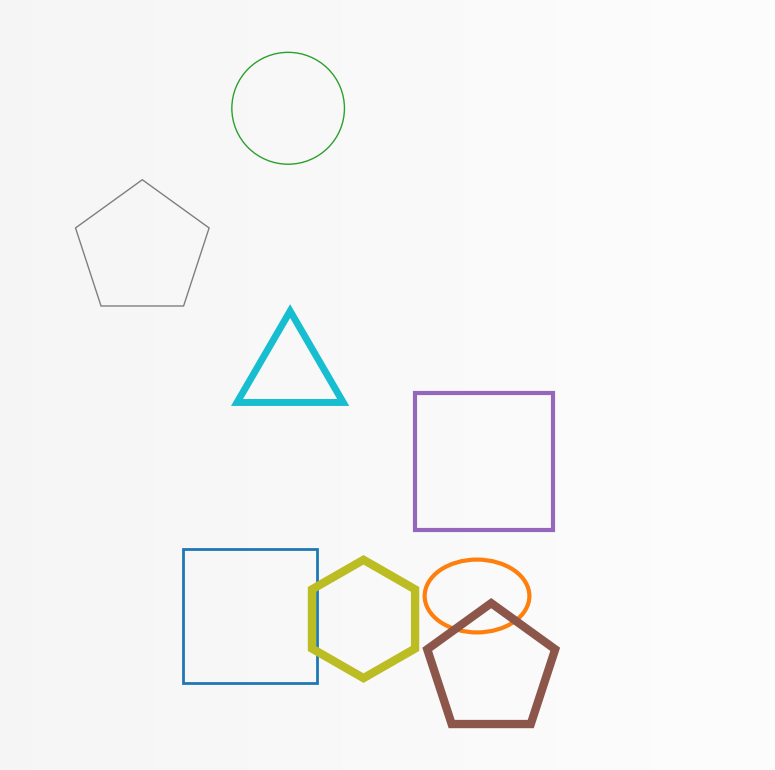[{"shape": "square", "thickness": 1, "radius": 0.43, "center": [0.323, 0.2]}, {"shape": "oval", "thickness": 1.5, "radius": 0.34, "center": [0.616, 0.226]}, {"shape": "circle", "thickness": 0.5, "radius": 0.36, "center": [0.372, 0.859]}, {"shape": "square", "thickness": 1.5, "radius": 0.44, "center": [0.625, 0.401]}, {"shape": "pentagon", "thickness": 3, "radius": 0.43, "center": [0.634, 0.13]}, {"shape": "pentagon", "thickness": 0.5, "radius": 0.45, "center": [0.184, 0.676]}, {"shape": "hexagon", "thickness": 3, "radius": 0.38, "center": [0.469, 0.196]}, {"shape": "triangle", "thickness": 2.5, "radius": 0.4, "center": [0.374, 0.517]}]